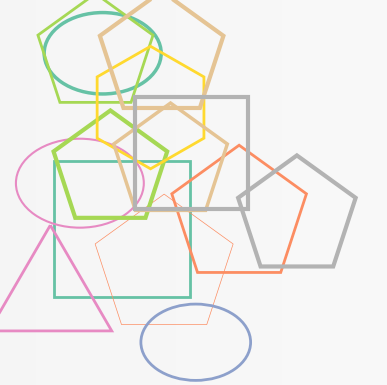[{"shape": "oval", "thickness": 2.5, "radius": 0.75, "center": [0.265, 0.862]}, {"shape": "square", "thickness": 2, "radius": 0.88, "center": [0.315, 0.406]}, {"shape": "pentagon", "thickness": 2, "radius": 0.91, "center": [0.617, 0.44]}, {"shape": "pentagon", "thickness": 0.5, "radius": 0.94, "center": [0.424, 0.309]}, {"shape": "oval", "thickness": 2, "radius": 0.71, "center": [0.505, 0.111]}, {"shape": "oval", "thickness": 1.5, "radius": 0.83, "center": [0.206, 0.524]}, {"shape": "triangle", "thickness": 2, "radius": 0.91, "center": [0.13, 0.232]}, {"shape": "pentagon", "thickness": 3, "radius": 0.77, "center": [0.285, 0.559]}, {"shape": "pentagon", "thickness": 2, "radius": 0.78, "center": [0.246, 0.86]}, {"shape": "hexagon", "thickness": 2, "radius": 0.8, "center": [0.388, 0.721]}, {"shape": "pentagon", "thickness": 2.5, "radius": 0.77, "center": [0.44, 0.578]}, {"shape": "pentagon", "thickness": 3, "radius": 0.84, "center": [0.417, 0.855]}, {"shape": "square", "thickness": 3, "radius": 0.73, "center": [0.493, 0.603]}, {"shape": "pentagon", "thickness": 3, "radius": 0.8, "center": [0.766, 0.437]}]